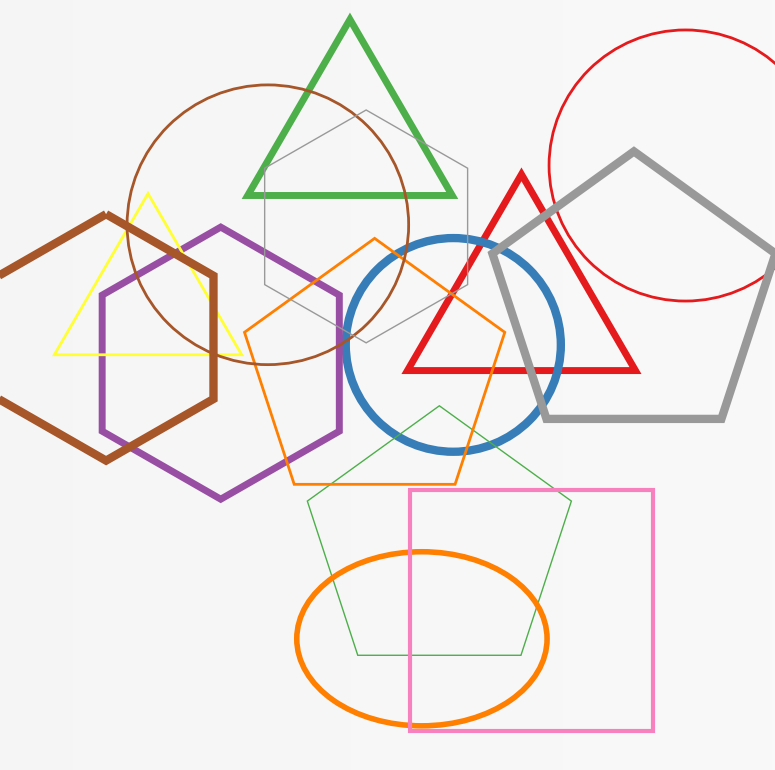[{"shape": "triangle", "thickness": 2.5, "radius": 0.85, "center": [0.673, 0.604]}, {"shape": "circle", "thickness": 1, "radius": 0.88, "center": [0.884, 0.785]}, {"shape": "circle", "thickness": 3, "radius": 0.69, "center": [0.585, 0.552]}, {"shape": "triangle", "thickness": 2.5, "radius": 0.76, "center": [0.452, 0.822]}, {"shape": "pentagon", "thickness": 0.5, "radius": 0.9, "center": [0.567, 0.294]}, {"shape": "hexagon", "thickness": 2.5, "radius": 0.88, "center": [0.285, 0.528]}, {"shape": "oval", "thickness": 2, "radius": 0.81, "center": [0.544, 0.17]}, {"shape": "pentagon", "thickness": 1, "radius": 0.88, "center": [0.483, 0.514]}, {"shape": "triangle", "thickness": 1, "radius": 0.7, "center": [0.191, 0.609]}, {"shape": "circle", "thickness": 1, "radius": 0.91, "center": [0.346, 0.708]}, {"shape": "hexagon", "thickness": 3, "radius": 0.8, "center": [0.137, 0.562]}, {"shape": "square", "thickness": 1.5, "radius": 0.78, "center": [0.686, 0.207]}, {"shape": "pentagon", "thickness": 3, "radius": 0.96, "center": [0.818, 0.611]}, {"shape": "hexagon", "thickness": 0.5, "radius": 0.76, "center": [0.472, 0.706]}]